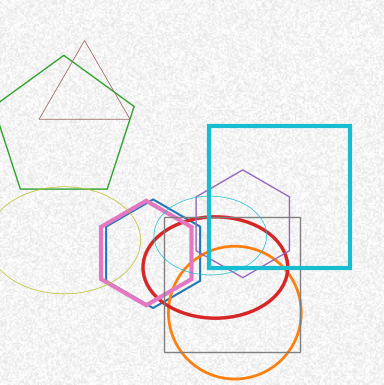[{"shape": "hexagon", "thickness": 1.5, "radius": 0.7, "center": [0.398, 0.341]}, {"shape": "circle", "thickness": 2, "radius": 0.86, "center": [0.61, 0.188]}, {"shape": "pentagon", "thickness": 1, "radius": 0.96, "center": [0.166, 0.664]}, {"shape": "oval", "thickness": 2.5, "radius": 0.94, "center": [0.559, 0.305]}, {"shape": "hexagon", "thickness": 1, "radius": 0.7, "center": [0.631, 0.419]}, {"shape": "triangle", "thickness": 0.5, "radius": 0.68, "center": [0.22, 0.758]}, {"shape": "hexagon", "thickness": 3, "radius": 0.68, "center": [0.38, 0.343]}, {"shape": "square", "thickness": 1, "radius": 0.88, "center": [0.603, 0.26]}, {"shape": "oval", "thickness": 0.5, "radius": 0.99, "center": [0.167, 0.376]}, {"shape": "oval", "thickness": 0.5, "radius": 0.73, "center": [0.546, 0.388]}, {"shape": "square", "thickness": 3, "radius": 0.92, "center": [0.725, 0.489]}]